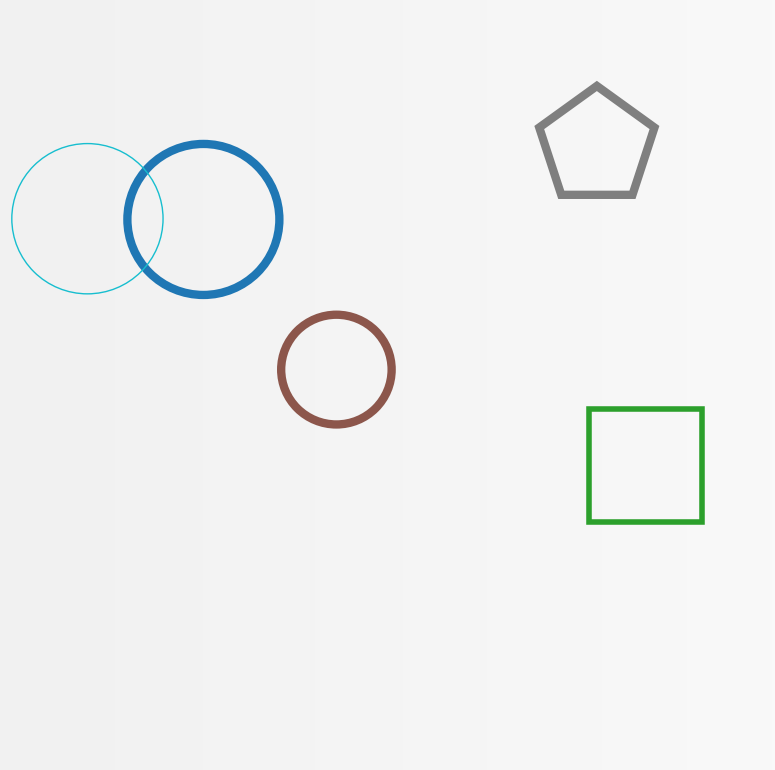[{"shape": "circle", "thickness": 3, "radius": 0.49, "center": [0.262, 0.715]}, {"shape": "square", "thickness": 2, "radius": 0.37, "center": [0.833, 0.395]}, {"shape": "circle", "thickness": 3, "radius": 0.36, "center": [0.434, 0.52]}, {"shape": "pentagon", "thickness": 3, "radius": 0.39, "center": [0.77, 0.81]}, {"shape": "circle", "thickness": 0.5, "radius": 0.49, "center": [0.113, 0.716]}]